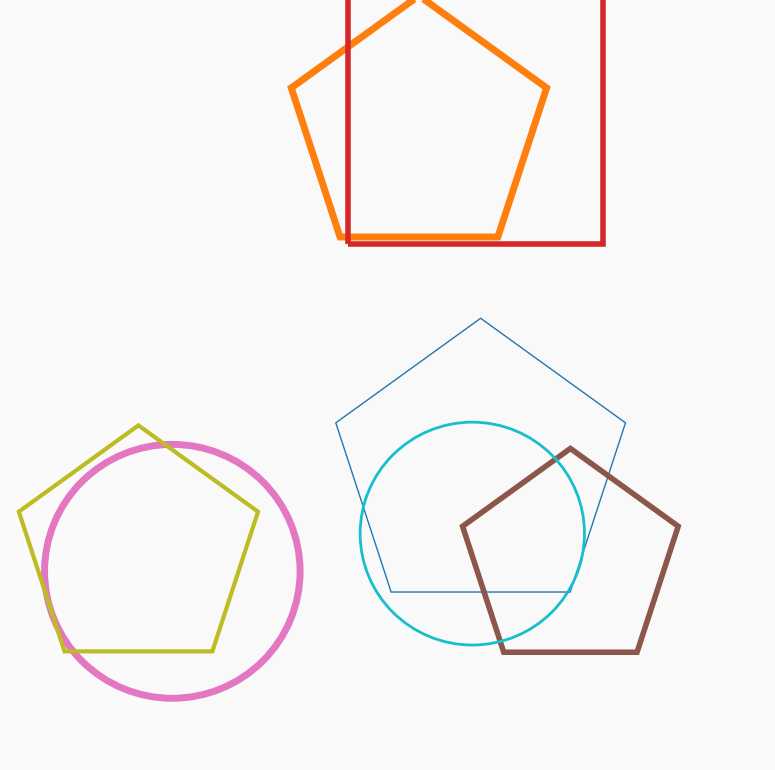[{"shape": "pentagon", "thickness": 0.5, "radius": 0.98, "center": [0.62, 0.39]}, {"shape": "pentagon", "thickness": 2.5, "radius": 0.87, "center": [0.541, 0.832]}, {"shape": "square", "thickness": 2, "radius": 0.83, "center": [0.613, 0.848]}, {"shape": "pentagon", "thickness": 2, "radius": 0.73, "center": [0.736, 0.271]}, {"shape": "circle", "thickness": 2.5, "radius": 0.82, "center": [0.222, 0.258]}, {"shape": "pentagon", "thickness": 1.5, "radius": 0.81, "center": [0.179, 0.285]}, {"shape": "circle", "thickness": 1, "radius": 0.72, "center": [0.609, 0.307]}]